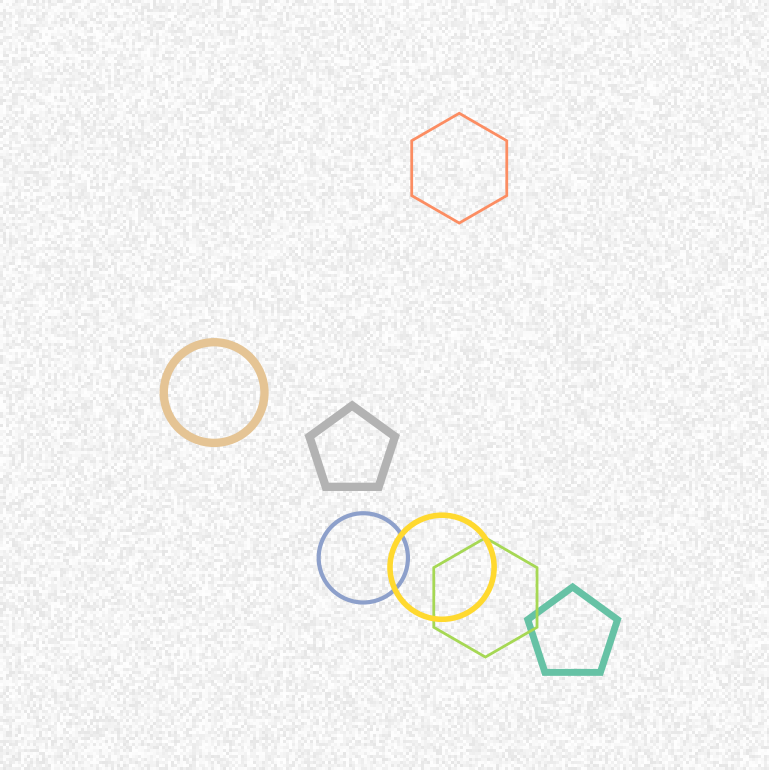[{"shape": "pentagon", "thickness": 2.5, "radius": 0.31, "center": [0.744, 0.176]}, {"shape": "hexagon", "thickness": 1, "radius": 0.36, "center": [0.596, 0.782]}, {"shape": "circle", "thickness": 1.5, "radius": 0.29, "center": [0.472, 0.276]}, {"shape": "hexagon", "thickness": 1, "radius": 0.39, "center": [0.63, 0.224]}, {"shape": "circle", "thickness": 2, "radius": 0.34, "center": [0.574, 0.263]}, {"shape": "circle", "thickness": 3, "radius": 0.33, "center": [0.278, 0.49]}, {"shape": "pentagon", "thickness": 3, "radius": 0.29, "center": [0.457, 0.415]}]